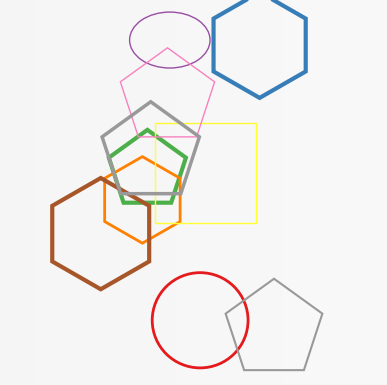[{"shape": "circle", "thickness": 2, "radius": 0.62, "center": [0.516, 0.168]}, {"shape": "hexagon", "thickness": 3, "radius": 0.69, "center": [0.67, 0.883]}, {"shape": "pentagon", "thickness": 3, "radius": 0.52, "center": [0.38, 0.558]}, {"shape": "oval", "thickness": 1, "radius": 0.52, "center": [0.438, 0.896]}, {"shape": "hexagon", "thickness": 2, "radius": 0.56, "center": [0.367, 0.481]}, {"shape": "square", "thickness": 1, "radius": 0.65, "center": [0.53, 0.551]}, {"shape": "hexagon", "thickness": 3, "radius": 0.72, "center": [0.26, 0.393]}, {"shape": "pentagon", "thickness": 1, "radius": 0.64, "center": [0.432, 0.748]}, {"shape": "pentagon", "thickness": 1.5, "radius": 0.66, "center": [0.707, 0.145]}, {"shape": "pentagon", "thickness": 2.5, "radius": 0.66, "center": [0.389, 0.604]}]